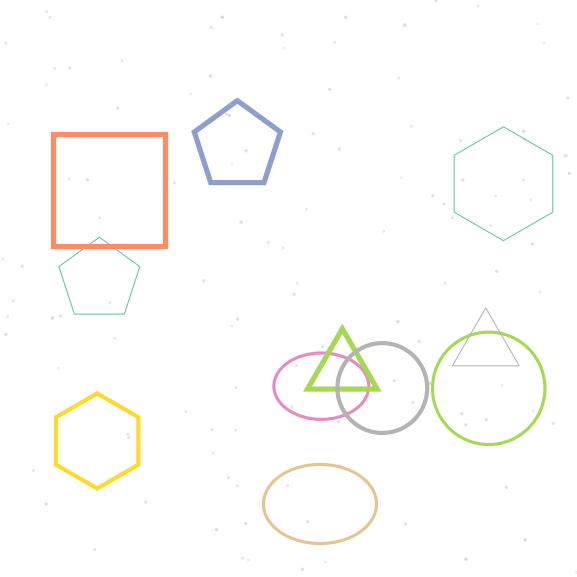[{"shape": "pentagon", "thickness": 0.5, "radius": 0.37, "center": [0.172, 0.515]}, {"shape": "hexagon", "thickness": 0.5, "radius": 0.49, "center": [0.872, 0.681]}, {"shape": "square", "thickness": 2.5, "radius": 0.49, "center": [0.189, 0.67]}, {"shape": "pentagon", "thickness": 2.5, "radius": 0.39, "center": [0.411, 0.746]}, {"shape": "oval", "thickness": 1.5, "radius": 0.41, "center": [0.556, 0.33]}, {"shape": "triangle", "thickness": 2.5, "radius": 0.35, "center": [0.593, 0.36]}, {"shape": "circle", "thickness": 1.5, "radius": 0.49, "center": [0.846, 0.327]}, {"shape": "hexagon", "thickness": 2, "radius": 0.41, "center": [0.168, 0.236]}, {"shape": "oval", "thickness": 1.5, "radius": 0.49, "center": [0.554, 0.126]}, {"shape": "circle", "thickness": 2, "radius": 0.39, "center": [0.662, 0.327]}, {"shape": "triangle", "thickness": 0.5, "radius": 0.33, "center": [0.841, 0.399]}]